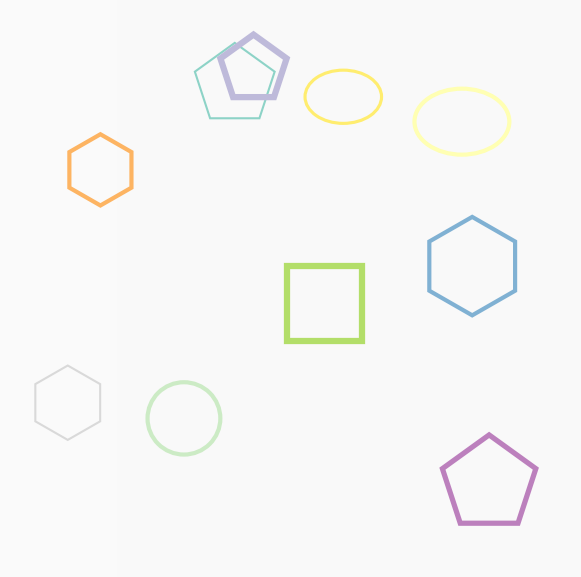[{"shape": "pentagon", "thickness": 1, "radius": 0.36, "center": [0.404, 0.853]}, {"shape": "oval", "thickness": 2, "radius": 0.41, "center": [0.795, 0.788]}, {"shape": "pentagon", "thickness": 3, "radius": 0.3, "center": [0.436, 0.879]}, {"shape": "hexagon", "thickness": 2, "radius": 0.43, "center": [0.812, 0.538]}, {"shape": "hexagon", "thickness": 2, "radius": 0.31, "center": [0.173, 0.705]}, {"shape": "square", "thickness": 3, "radius": 0.32, "center": [0.558, 0.473]}, {"shape": "hexagon", "thickness": 1, "radius": 0.32, "center": [0.117, 0.302]}, {"shape": "pentagon", "thickness": 2.5, "radius": 0.42, "center": [0.841, 0.162]}, {"shape": "circle", "thickness": 2, "radius": 0.31, "center": [0.316, 0.275]}, {"shape": "oval", "thickness": 1.5, "radius": 0.33, "center": [0.591, 0.832]}]